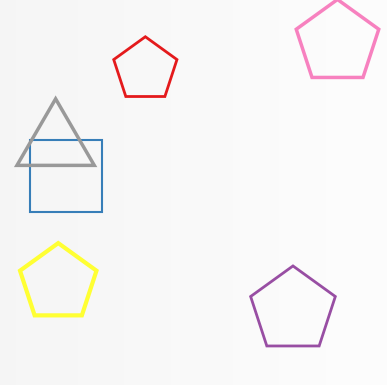[{"shape": "pentagon", "thickness": 2, "radius": 0.43, "center": [0.375, 0.819]}, {"shape": "square", "thickness": 1.5, "radius": 0.47, "center": [0.171, 0.544]}, {"shape": "pentagon", "thickness": 2, "radius": 0.57, "center": [0.756, 0.194]}, {"shape": "pentagon", "thickness": 3, "radius": 0.52, "center": [0.15, 0.265]}, {"shape": "pentagon", "thickness": 2.5, "radius": 0.56, "center": [0.871, 0.889]}, {"shape": "triangle", "thickness": 2.5, "radius": 0.58, "center": [0.144, 0.628]}]